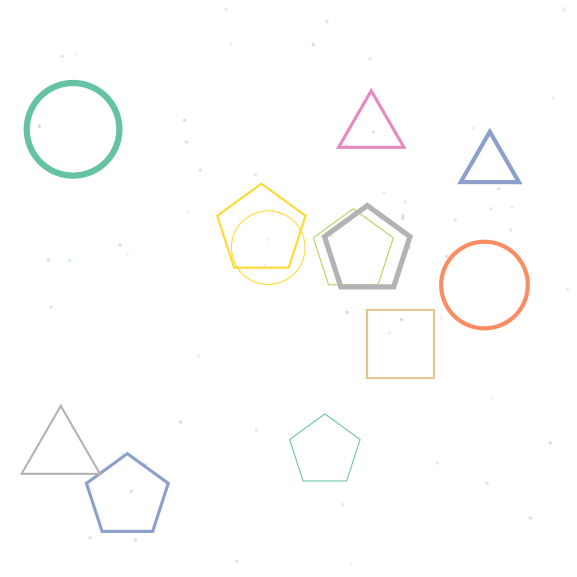[{"shape": "circle", "thickness": 3, "radius": 0.4, "center": [0.127, 0.775]}, {"shape": "pentagon", "thickness": 0.5, "radius": 0.32, "center": [0.563, 0.218]}, {"shape": "circle", "thickness": 2, "radius": 0.37, "center": [0.839, 0.506]}, {"shape": "pentagon", "thickness": 1.5, "radius": 0.37, "center": [0.221, 0.139]}, {"shape": "triangle", "thickness": 2, "radius": 0.29, "center": [0.848, 0.713]}, {"shape": "triangle", "thickness": 1.5, "radius": 0.33, "center": [0.643, 0.777]}, {"shape": "pentagon", "thickness": 0.5, "radius": 0.36, "center": [0.612, 0.565]}, {"shape": "pentagon", "thickness": 1, "radius": 0.4, "center": [0.453, 0.601]}, {"shape": "circle", "thickness": 0.5, "radius": 0.32, "center": [0.464, 0.57]}, {"shape": "square", "thickness": 1, "radius": 0.29, "center": [0.694, 0.404]}, {"shape": "pentagon", "thickness": 2.5, "radius": 0.39, "center": [0.636, 0.565]}, {"shape": "triangle", "thickness": 1, "radius": 0.39, "center": [0.105, 0.218]}]